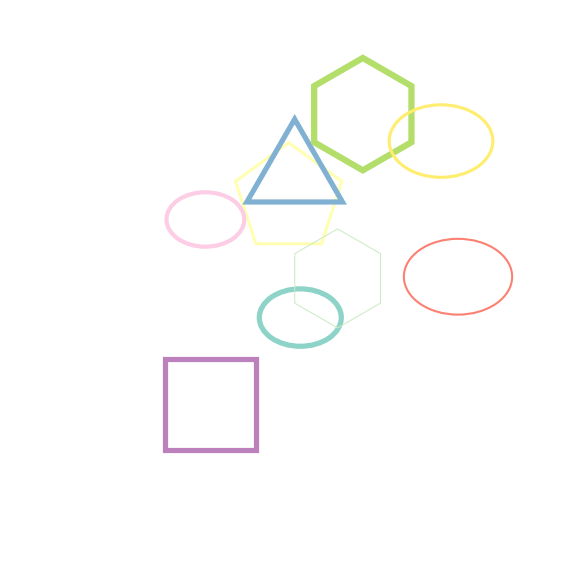[{"shape": "oval", "thickness": 2.5, "radius": 0.35, "center": [0.52, 0.449]}, {"shape": "pentagon", "thickness": 1.5, "radius": 0.48, "center": [0.5, 0.655]}, {"shape": "oval", "thickness": 1, "radius": 0.47, "center": [0.793, 0.52]}, {"shape": "triangle", "thickness": 2.5, "radius": 0.48, "center": [0.51, 0.697]}, {"shape": "hexagon", "thickness": 3, "radius": 0.49, "center": [0.628, 0.801]}, {"shape": "oval", "thickness": 2, "radius": 0.34, "center": [0.356, 0.619]}, {"shape": "square", "thickness": 2.5, "radius": 0.39, "center": [0.364, 0.298]}, {"shape": "hexagon", "thickness": 0.5, "radius": 0.43, "center": [0.585, 0.517]}, {"shape": "oval", "thickness": 1.5, "radius": 0.45, "center": [0.764, 0.755]}]